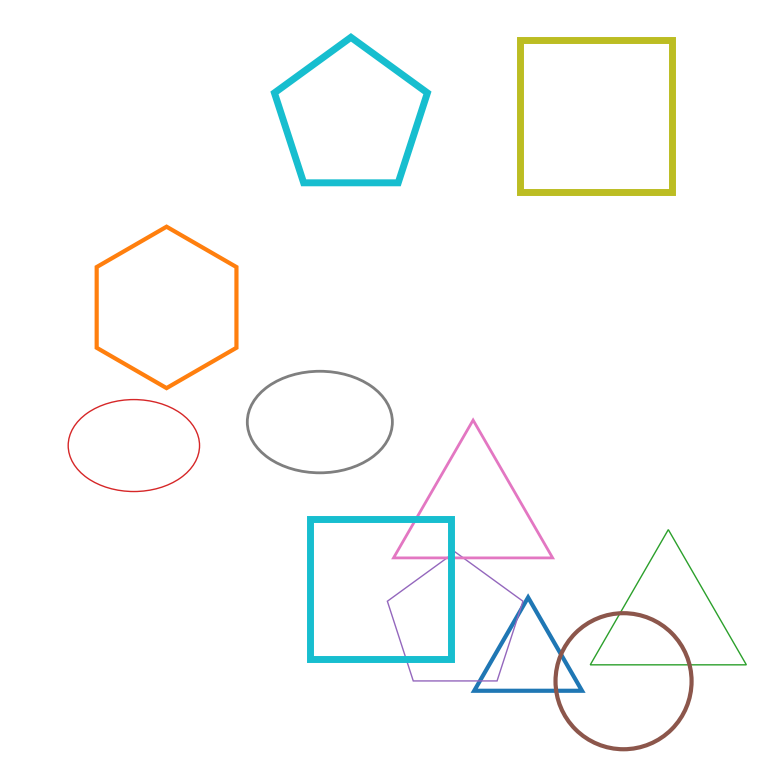[{"shape": "triangle", "thickness": 1.5, "radius": 0.4, "center": [0.686, 0.143]}, {"shape": "hexagon", "thickness": 1.5, "radius": 0.52, "center": [0.216, 0.601]}, {"shape": "triangle", "thickness": 0.5, "radius": 0.59, "center": [0.868, 0.195]}, {"shape": "oval", "thickness": 0.5, "radius": 0.43, "center": [0.174, 0.421]}, {"shape": "pentagon", "thickness": 0.5, "radius": 0.46, "center": [0.591, 0.191]}, {"shape": "circle", "thickness": 1.5, "radius": 0.44, "center": [0.81, 0.115]}, {"shape": "triangle", "thickness": 1, "radius": 0.6, "center": [0.614, 0.335]}, {"shape": "oval", "thickness": 1, "radius": 0.47, "center": [0.415, 0.452]}, {"shape": "square", "thickness": 2.5, "radius": 0.49, "center": [0.774, 0.849]}, {"shape": "pentagon", "thickness": 2.5, "radius": 0.52, "center": [0.456, 0.847]}, {"shape": "square", "thickness": 2.5, "radius": 0.46, "center": [0.494, 0.235]}]